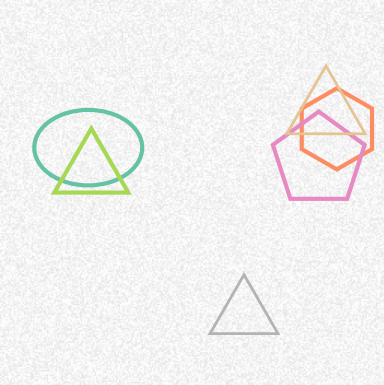[{"shape": "oval", "thickness": 3, "radius": 0.7, "center": [0.229, 0.616]}, {"shape": "hexagon", "thickness": 3, "radius": 0.53, "center": [0.875, 0.665]}, {"shape": "pentagon", "thickness": 3, "radius": 0.63, "center": [0.828, 0.585]}, {"shape": "triangle", "thickness": 3, "radius": 0.55, "center": [0.237, 0.555]}, {"shape": "triangle", "thickness": 2, "radius": 0.59, "center": [0.847, 0.711]}, {"shape": "triangle", "thickness": 2, "radius": 0.51, "center": [0.634, 0.184]}]